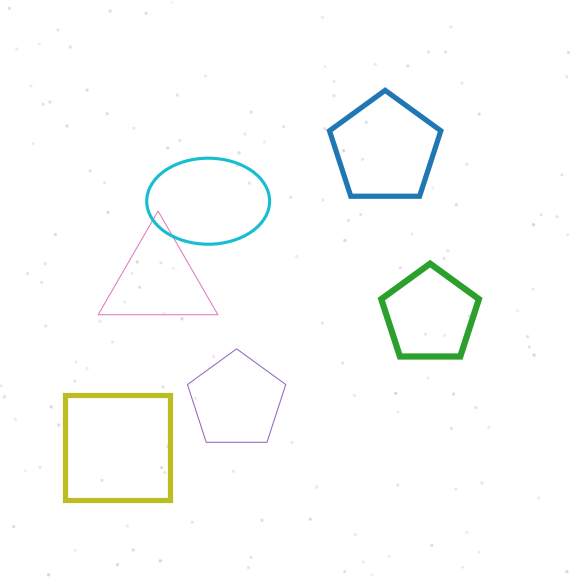[{"shape": "pentagon", "thickness": 2.5, "radius": 0.51, "center": [0.667, 0.741]}, {"shape": "pentagon", "thickness": 3, "radius": 0.44, "center": [0.745, 0.454]}, {"shape": "pentagon", "thickness": 0.5, "radius": 0.45, "center": [0.41, 0.306]}, {"shape": "triangle", "thickness": 0.5, "radius": 0.6, "center": [0.274, 0.514]}, {"shape": "square", "thickness": 2.5, "radius": 0.45, "center": [0.203, 0.224]}, {"shape": "oval", "thickness": 1.5, "radius": 0.53, "center": [0.36, 0.651]}]